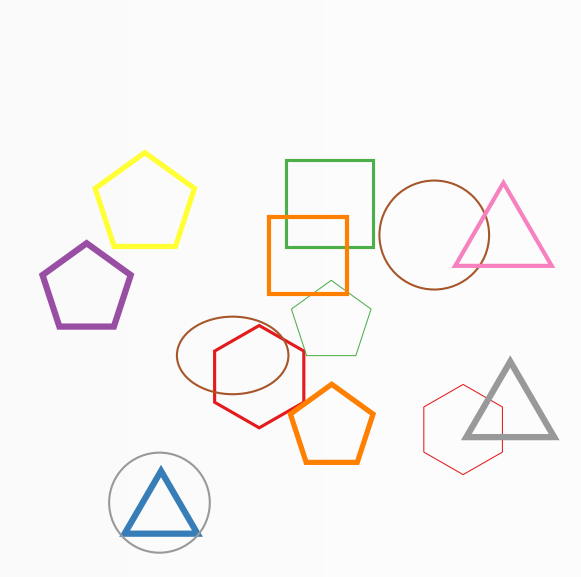[{"shape": "hexagon", "thickness": 0.5, "radius": 0.39, "center": [0.797, 0.255]}, {"shape": "hexagon", "thickness": 1.5, "radius": 0.44, "center": [0.446, 0.347]}, {"shape": "triangle", "thickness": 3, "radius": 0.36, "center": [0.277, 0.111]}, {"shape": "square", "thickness": 1.5, "radius": 0.38, "center": [0.567, 0.646]}, {"shape": "pentagon", "thickness": 0.5, "radius": 0.36, "center": [0.57, 0.442]}, {"shape": "pentagon", "thickness": 3, "radius": 0.4, "center": [0.149, 0.498]}, {"shape": "square", "thickness": 2, "radius": 0.34, "center": [0.53, 0.557]}, {"shape": "pentagon", "thickness": 2.5, "radius": 0.37, "center": [0.571, 0.259]}, {"shape": "pentagon", "thickness": 2.5, "radius": 0.45, "center": [0.249, 0.645]}, {"shape": "circle", "thickness": 1, "radius": 0.47, "center": [0.747, 0.592]}, {"shape": "oval", "thickness": 1, "radius": 0.48, "center": [0.4, 0.384]}, {"shape": "triangle", "thickness": 2, "radius": 0.48, "center": [0.866, 0.587]}, {"shape": "circle", "thickness": 1, "radius": 0.43, "center": [0.274, 0.129]}, {"shape": "triangle", "thickness": 3, "radius": 0.44, "center": [0.878, 0.286]}]